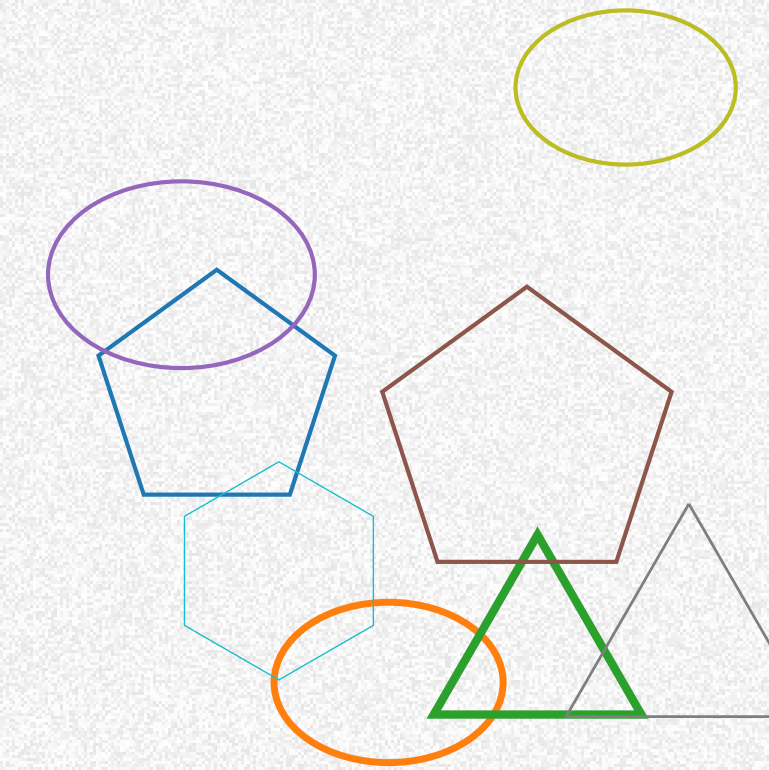[{"shape": "pentagon", "thickness": 1.5, "radius": 0.81, "center": [0.282, 0.488]}, {"shape": "oval", "thickness": 2.5, "radius": 0.74, "center": [0.505, 0.114]}, {"shape": "triangle", "thickness": 3, "radius": 0.78, "center": [0.698, 0.15]}, {"shape": "oval", "thickness": 1.5, "radius": 0.87, "center": [0.236, 0.643]}, {"shape": "pentagon", "thickness": 1.5, "radius": 0.99, "center": [0.684, 0.43]}, {"shape": "triangle", "thickness": 1, "radius": 0.92, "center": [0.895, 0.161]}, {"shape": "oval", "thickness": 1.5, "radius": 0.72, "center": [0.813, 0.886]}, {"shape": "hexagon", "thickness": 0.5, "radius": 0.71, "center": [0.362, 0.259]}]